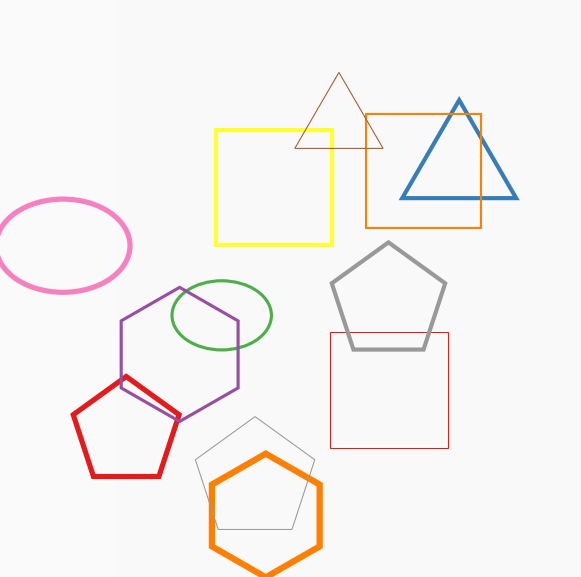[{"shape": "square", "thickness": 0.5, "radius": 0.5, "center": [0.669, 0.324]}, {"shape": "pentagon", "thickness": 2.5, "radius": 0.48, "center": [0.217, 0.251]}, {"shape": "triangle", "thickness": 2, "radius": 0.57, "center": [0.79, 0.713]}, {"shape": "oval", "thickness": 1.5, "radius": 0.43, "center": [0.381, 0.453]}, {"shape": "hexagon", "thickness": 1.5, "radius": 0.58, "center": [0.309, 0.385]}, {"shape": "hexagon", "thickness": 3, "radius": 0.54, "center": [0.457, 0.107]}, {"shape": "square", "thickness": 1, "radius": 0.49, "center": [0.728, 0.704]}, {"shape": "square", "thickness": 2, "radius": 0.5, "center": [0.471, 0.674]}, {"shape": "triangle", "thickness": 0.5, "radius": 0.44, "center": [0.583, 0.786]}, {"shape": "oval", "thickness": 2.5, "radius": 0.58, "center": [0.108, 0.574]}, {"shape": "pentagon", "thickness": 0.5, "radius": 0.54, "center": [0.439, 0.17]}, {"shape": "pentagon", "thickness": 2, "radius": 0.51, "center": [0.668, 0.477]}]